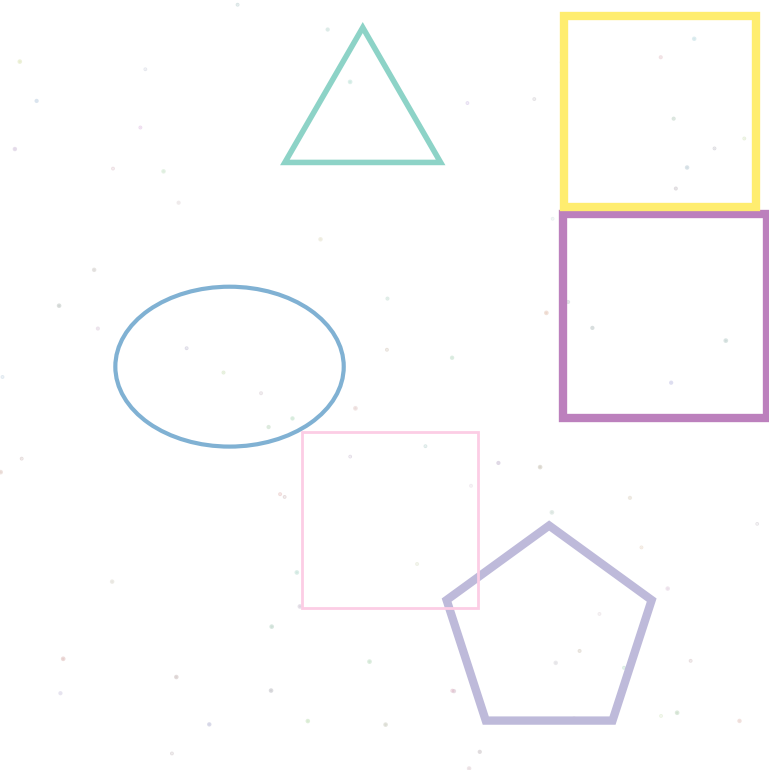[{"shape": "triangle", "thickness": 2, "radius": 0.58, "center": [0.471, 0.847]}, {"shape": "pentagon", "thickness": 3, "radius": 0.7, "center": [0.713, 0.177]}, {"shape": "oval", "thickness": 1.5, "radius": 0.74, "center": [0.298, 0.524]}, {"shape": "square", "thickness": 1, "radius": 0.57, "center": [0.507, 0.325]}, {"shape": "square", "thickness": 3, "radius": 0.66, "center": [0.864, 0.59]}, {"shape": "square", "thickness": 3, "radius": 0.62, "center": [0.857, 0.855]}]